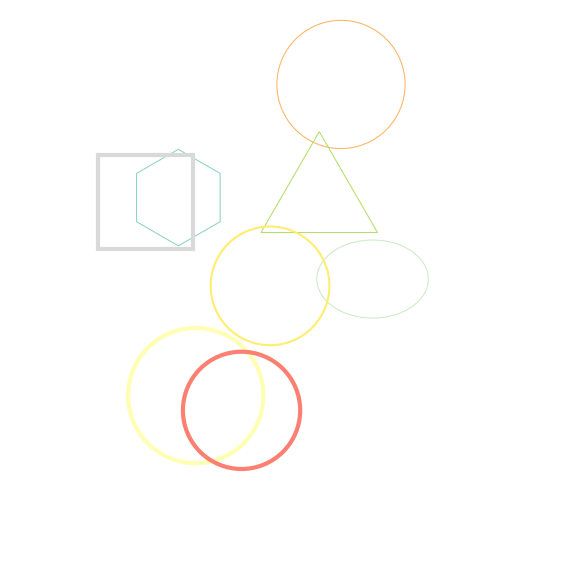[{"shape": "hexagon", "thickness": 0.5, "radius": 0.42, "center": [0.309, 0.657]}, {"shape": "circle", "thickness": 2, "radius": 0.59, "center": [0.339, 0.314]}, {"shape": "circle", "thickness": 2, "radius": 0.51, "center": [0.418, 0.289]}, {"shape": "circle", "thickness": 0.5, "radius": 0.56, "center": [0.59, 0.853]}, {"shape": "triangle", "thickness": 0.5, "radius": 0.58, "center": [0.553, 0.655]}, {"shape": "square", "thickness": 2, "radius": 0.41, "center": [0.252, 0.649]}, {"shape": "oval", "thickness": 0.5, "radius": 0.48, "center": [0.645, 0.516]}, {"shape": "circle", "thickness": 1, "radius": 0.51, "center": [0.468, 0.504]}]